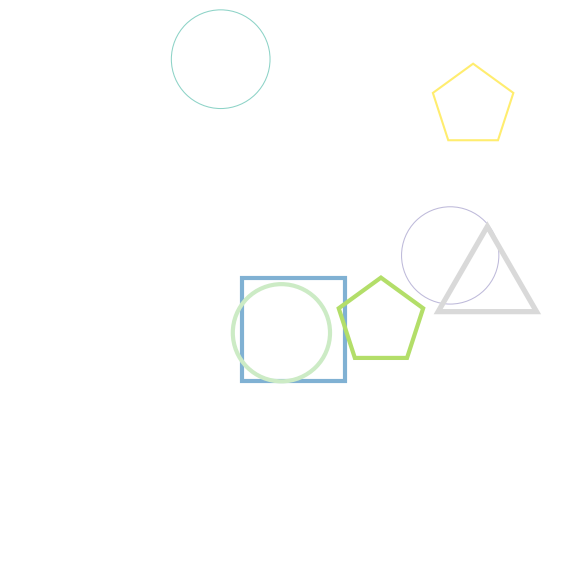[{"shape": "circle", "thickness": 0.5, "radius": 0.43, "center": [0.382, 0.897]}, {"shape": "circle", "thickness": 0.5, "radius": 0.42, "center": [0.78, 0.557]}, {"shape": "square", "thickness": 2, "radius": 0.45, "center": [0.508, 0.428]}, {"shape": "pentagon", "thickness": 2, "radius": 0.38, "center": [0.66, 0.442]}, {"shape": "triangle", "thickness": 2.5, "radius": 0.49, "center": [0.844, 0.509]}, {"shape": "circle", "thickness": 2, "radius": 0.42, "center": [0.487, 0.423]}, {"shape": "pentagon", "thickness": 1, "radius": 0.37, "center": [0.819, 0.816]}]